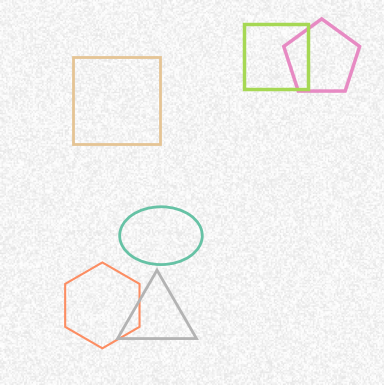[{"shape": "oval", "thickness": 2, "radius": 0.54, "center": [0.418, 0.388]}, {"shape": "hexagon", "thickness": 1.5, "radius": 0.56, "center": [0.266, 0.207]}, {"shape": "pentagon", "thickness": 2.5, "radius": 0.52, "center": [0.836, 0.847]}, {"shape": "square", "thickness": 2.5, "radius": 0.42, "center": [0.717, 0.854]}, {"shape": "square", "thickness": 2, "radius": 0.56, "center": [0.302, 0.739]}, {"shape": "triangle", "thickness": 2, "radius": 0.59, "center": [0.408, 0.18]}]